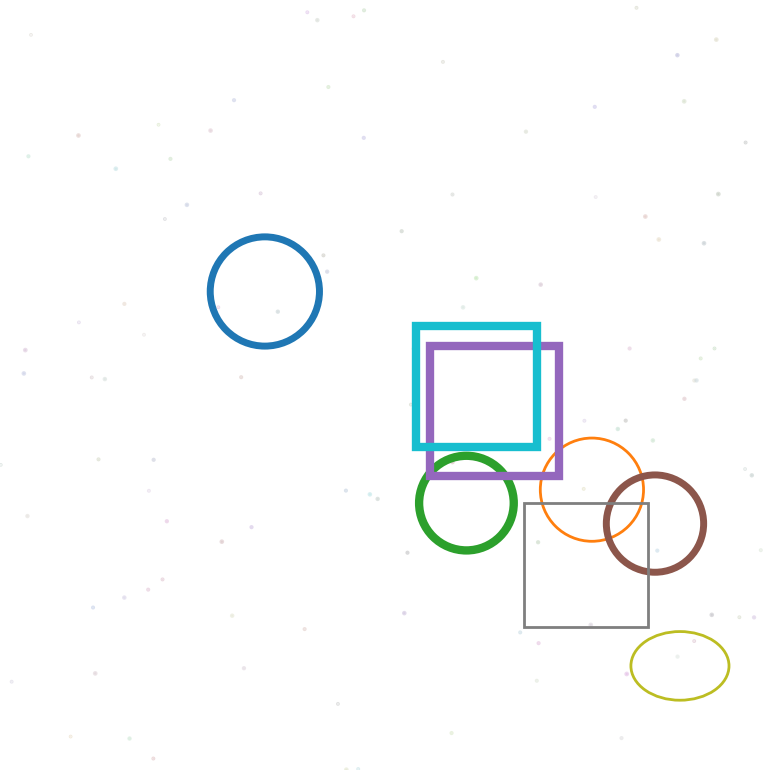[{"shape": "circle", "thickness": 2.5, "radius": 0.35, "center": [0.344, 0.621]}, {"shape": "circle", "thickness": 1, "radius": 0.34, "center": [0.769, 0.364]}, {"shape": "circle", "thickness": 3, "radius": 0.31, "center": [0.606, 0.347]}, {"shape": "square", "thickness": 3, "radius": 0.42, "center": [0.642, 0.466]}, {"shape": "circle", "thickness": 2.5, "radius": 0.32, "center": [0.851, 0.32]}, {"shape": "square", "thickness": 1, "radius": 0.4, "center": [0.761, 0.266]}, {"shape": "oval", "thickness": 1, "radius": 0.32, "center": [0.883, 0.135]}, {"shape": "square", "thickness": 3, "radius": 0.39, "center": [0.619, 0.498]}]